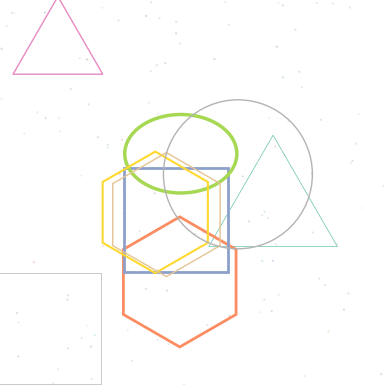[{"shape": "triangle", "thickness": 0.5, "radius": 0.96, "center": [0.709, 0.456]}, {"shape": "hexagon", "thickness": 2, "radius": 0.84, "center": [0.467, 0.268]}, {"shape": "square", "thickness": 2, "radius": 0.68, "center": [0.458, 0.429]}, {"shape": "triangle", "thickness": 1, "radius": 0.67, "center": [0.15, 0.875]}, {"shape": "oval", "thickness": 2.5, "radius": 0.73, "center": [0.47, 0.601]}, {"shape": "hexagon", "thickness": 1.5, "radius": 0.79, "center": [0.403, 0.448]}, {"shape": "hexagon", "thickness": 1, "radius": 0.81, "center": [0.432, 0.443]}, {"shape": "circle", "thickness": 1, "radius": 0.97, "center": [0.618, 0.547]}, {"shape": "square", "thickness": 0.5, "radius": 0.73, "center": [0.117, 0.146]}]